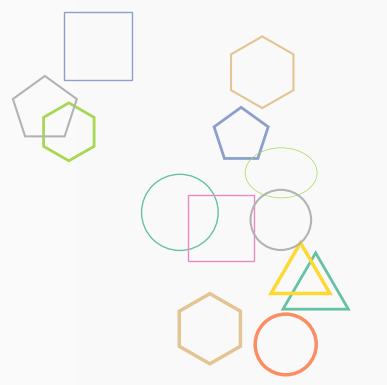[{"shape": "triangle", "thickness": 2, "radius": 0.49, "center": [0.815, 0.246]}, {"shape": "circle", "thickness": 1, "radius": 0.49, "center": [0.464, 0.448]}, {"shape": "circle", "thickness": 2.5, "radius": 0.39, "center": [0.737, 0.105]}, {"shape": "square", "thickness": 1, "radius": 0.44, "center": [0.253, 0.88]}, {"shape": "pentagon", "thickness": 2, "radius": 0.37, "center": [0.622, 0.648]}, {"shape": "square", "thickness": 1, "radius": 0.43, "center": [0.57, 0.409]}, {"shape": "oval", "thickness": 0.5, "radius": 0.46, "center": [0.725, 0.551]}, {"shape": "hexagon", "thickness": 2, "radius": 0.38, "center": [0.178, 0.658]}, {"shape": "triangle", "thickness": 2.5, "radius": 0.44, "center": [0.775, 0.282]}, {"shape": "hexagon", "thickness": 2.5, "radius": 0.46, "center": [0.542, 0.146]}, {"shape": "hexagon", "thickness": 1.5, "radius": 0.47, "center": [0.677, 0.812]}, {"shape": "circle", "thickness": 1.5, "radius": 0.39, "center": [0.725, 0.429]}, {"shape": "pentagon", "thickness": 1.5, "radius": 0.43, "center": [0.116, 0.716]}]